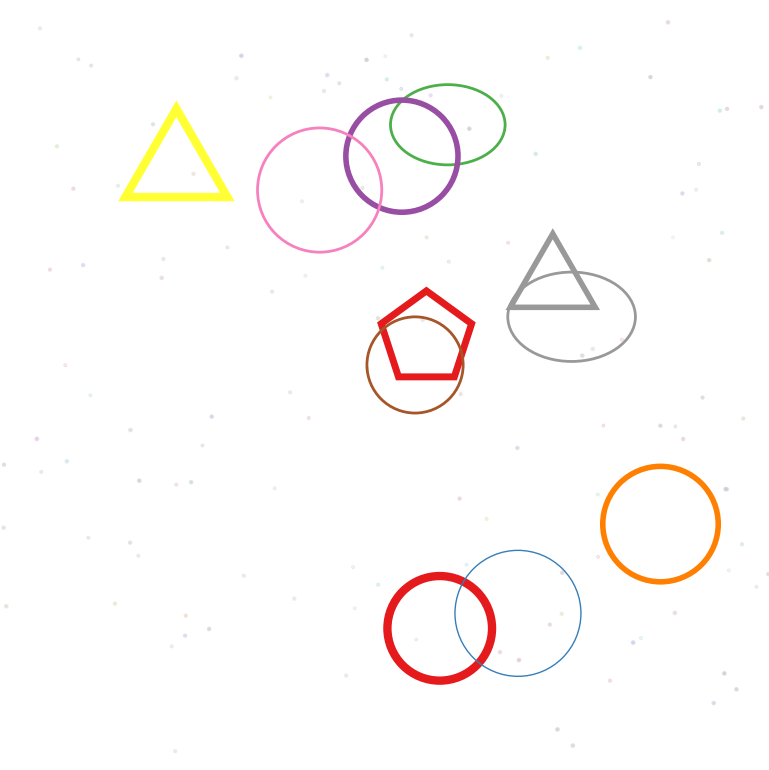[{"shape": "pentagon", "thickness": 2.5, "radius": 0.31, "center": [0.554, 0.561]}, {"shape": "circle", "thickness": 3, "radius": 0.34, "center": [0.571, 0.184]}, {"shape": "circle", "thickness": 0.5, "radius": 0.41, "center": [0.673, 0.203]}, {"shape": "oval", "thickness": 1, "radius": 0.37, "center": [0.582, 0.838]}, {"shape": "circle", "thickness": 2, "radius": 0.36, "center": [0.522, 0.797]}, {"shape": "circle", "thickness": 2, "radius": 0.37, "center": [0.858, 0.319]}, {"shape": "triangle", "thickness": 3, "radius": 0.38, "center": [0.229, 0.782]}, {"shape": "circle", "thickness": 1, "radius": 0.31, "center": [0.539, 0.526]}, {"shape": "circle", "thickness": 1, "radius": 0.4, "center": [0.415, 0.753]}, {"shape": "oval", "thickness": 1, "radius": 0.41, "center": [0.742, 0.589]}, {"shape": "triangle", "thickness": 2, "radius": 0.32, "center": [0.718, 0.633]}]